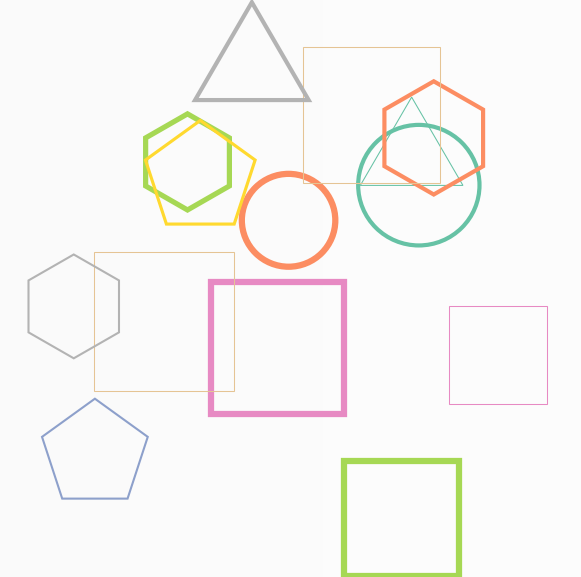[{"shape": "triangle", "thickness": 0.5, "radius": 0.51, "center": [0.708, 0.729]}, {"shape": "circle", "thickness": 2, "radius": 0.52, "center": [0.721, 0.679]}, {"shape": "hexagon", "thickness": 2, "radius": 0.49, "center": [0.746, 0.76]}, {"shape": "circle", "thickness": 3, "radius": 0.4, "center": [0.496, 0.618]}, {"shape": "pentagon", "thickness": 1, "radius": 0.48, "center": [0.163, 0.213]}, {"shape": "square", "thickness": 3, "radius": 0.57, "center": [0.477, 0.396]}, {"shape": "square", "thickness": 0.5, "radius": 0.42, "center": [0.857, 0.384]}, {"shape": "hexagon", "thickness": 2.5, "radius": 0.42, "center": [0.323, 0.719]}, {"shape": "square", "thickness": 3, "radius": 0.5, "center": [0.691, 0.101]}, {"shape": "pentagon", "thickness": 1.5, "radius": 0.5, "center": [0.345, 0.691]}, {"shape": "square", "thickness": 0.5, "radius": 0.6, "center": [0.282, 0.443]}, {"shape": "square", "thickness": 0.5, "radius": 0.59, "center": [0.64, 0.8]}, {"shape": "hexagon", "thickness": 1, "radius": 0.45, "center": [0.127, 0.469]}, {"shape": "triangle", "thickness": 2, "radius": 0.56, "center": [0.433, 0.882]}]